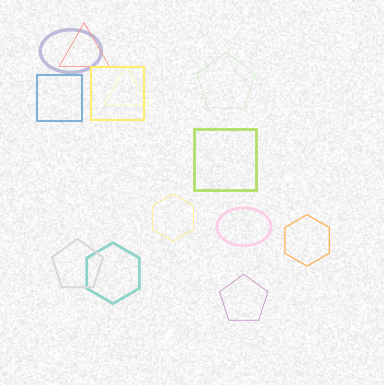[{"shape": "hexagon", "thickness": 2, "radius": 0.39, "center": [0.294, 0.29]}, {"shape": "triangle", "thickness": 0.5, "radius": 0.34, "center": [0.328, 0.762]}, {"shape": "oval", "thickness": 2.5, "radius": 0.4, "center": [0.184, 0.867]}, {"shape": "triangle", "thickness": 0.5, "radius": 0.38, "center": [0.219, 0.865]}, {"shape": "square", "thickness": 1.5, "radius": 0.3, "center": [0.155, 0.746]}, {"shape": "hexagon", "thickness": 1, "radius": 0.33, "center": [0.798, 0.376]}, {"shape": "square", "thickness": 2, "radius": 0.4, "center": [0.585, 0.585]}, {"shape": "oval", "thickness": 2, "radius": 0.35, "center": [0.634, 0.411]}, {"shape": "pentagon", "thickness": 1.5, "radius": 0.35, "center": [0.201, 0.31]}, {"shape": "pentagon", "thickness": 0.5, "radius": 0.33, "center": [0.633, 0.222]}, {"shape": "pentagon", "thickness": 0.5, "radius": 0.4, "center": [0.587, 0.784]}, {"shape": "square", "thickness": 1.5, "radius": 0.35, "center": [0.305, 0.756]}, {"shape": "hexagon", "thickness": 0.5, "radius": 0.31, "center": [0.449, 0.435]}]